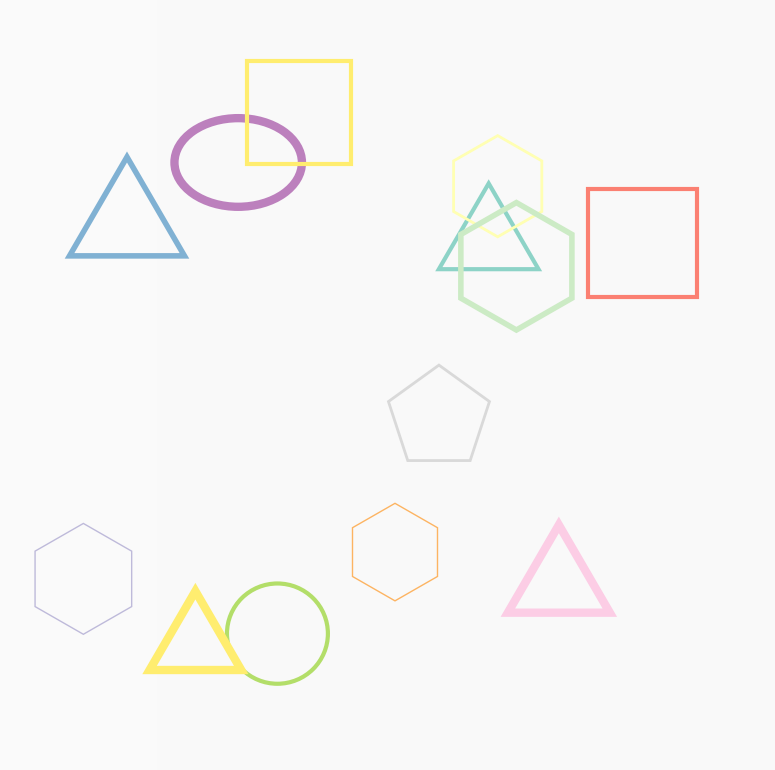[{"shape": "triangle", "thickness": 1.5, "radius": 0.37, "center": [0.631, 0.688]}, {"shape": "hexagon", "thickness": 1, "radius": 0.33, "center": [0.642, 0.758]}, {"shape": "hexagon", "thickness": 0.5, "radius": 0.36, "center": [0.108, 0.248]}, {"shape": "square", "thickness": 1.5, "radius": 0.35, "center": [0.829, 0.684]}, {"shape": "triangle", "thickness": 2, "radius": 0.43, "center": [0.164, 0.711]}, {"shape": "hexagon", "thickness": 0.5, "radius": 0.32, "center": [0.51, 0.283]}, {"shape": "circle", "thickness": 1.5, "radius": 0.33, "center": [0.358, 0.177]}, {"shape": "triangle", "thickness": 3, "radius": 0.38, "center": [0.721, 0.242]}, {"shape": "pentagon", "thickness": 1, "radius": 0.34, "center": [0.566, 0.457]}, {"shape": "oval", "thickness": 3, "radius": 0.41, "center": [0.307, 0.789]}, {"shape": "hexagon", "thickness": 2, "radius": 0.41, "center": [0.666, 0.654]}, {"shape": "triangle", "thickness": 3, "radius": 0.34, "center": [0.252, 0.164]}, {"shape": "square", "thickness": 1.5, "radius": 0.33, "center": [0.386, 0.854]}]